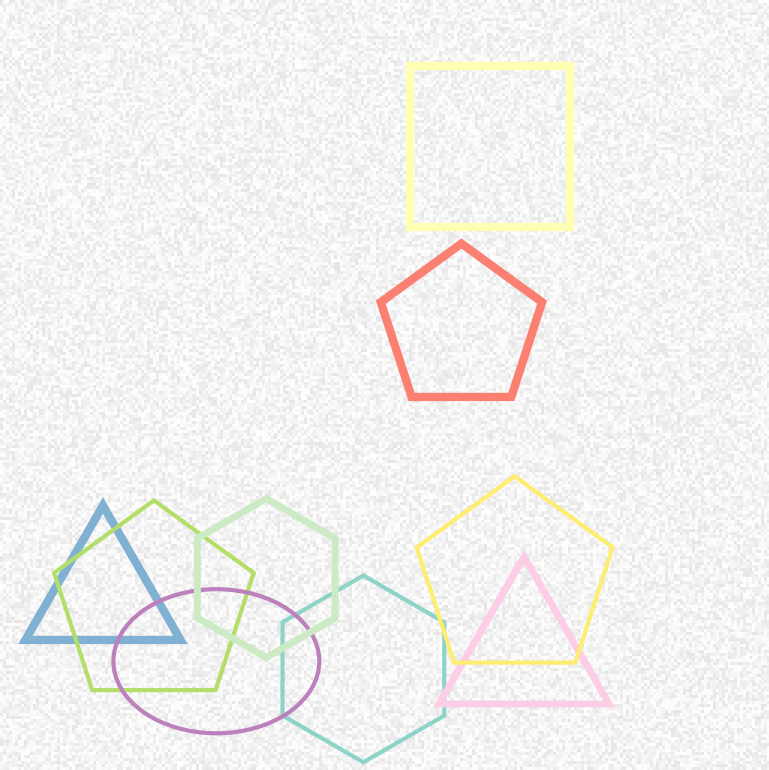[{"shape": "hexagon", "thickness": 1.5, "radius": 0.61, "center": [0.472, 0.131]}, {"shape": "square", "thickness": 3, "radius": 0.52, "center": [0.636, 0.81]}, {"shape": "pentagon", "thickness": 3, "radius": 0.55, "center": [0.599, 0.574]}, {"shape": "triangle", "thickness": 3, "radius": 0.58, "center": [0.134, 0.227]}, {"shape": "pentagon", "thickness": 1.5, "radius": 0.68, "center": [0.2, 0.214]}, {"shape": "triangle", "thickness": 2.5, "radius": 0.64, "center": [0.681, 0.15]}, {"shape": "oval", "thickness": 1.5, "radius": 0.67, "center": [0.281, 0.141]}, {"shape": "hexagon", "thickness": 2.5, "radius": 0.52, "center": [0.346, 0.249]}, {"shape": "pentagon", "thickness": 1.5, "radius": 0.67, "center": [0.668, 0.248]}]